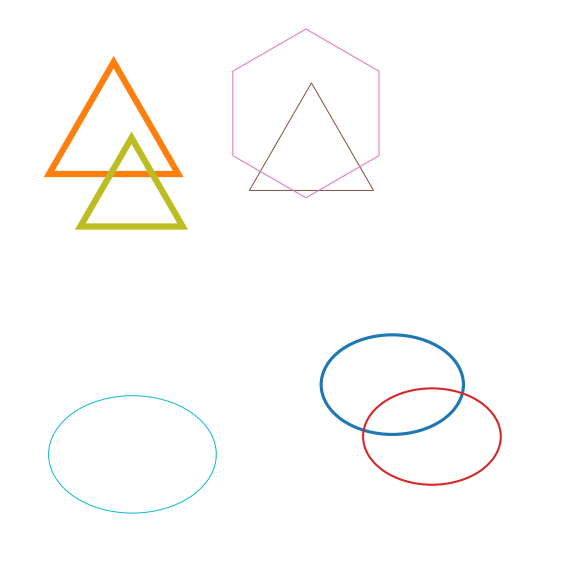[{"shape": "oval", "thickness": 1.5, "radius": 0.62, "center": [0.679, 0.333]}, {"shape": "triangle", "thickness": 3, "radius": 0.65, "center": [0.197, 0.762]}, {"shape": "oval", "thickness": 1, "radius": 0.6, "center": [0.748, 0.243]}, {"shape": "triangle", "thickness": 0.5, "radius": 0.62, "center": [0.539, 0.731]}, {"shape": "hexagon", "thickness": 0.5, "radius": 0.73, "center": [0.53, 0.803]}, {"shape": "triangle", "thickness": 3, "radius": 0.51, "center": [0.228, 0.658]}, {"shape": "oval", "thickness": 0.5, "radius": 0.73, "center": [0.229, 0.212]}]